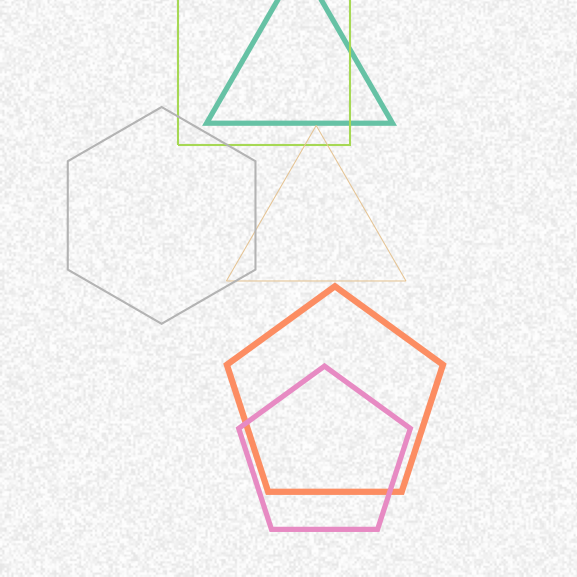[{"shape": "triangle", "thickness": 2.5, "radius": 0.93, "center": [0.519, 0.879]}, {"shape": "pentagon", "thickness": 3, "radius": 0.98, "center": [0.58, 0.307]}, {"shape": "pentagon", "thickness": 2.5, "radius": 0.78, "center": [0.562, 0.209]}, {"shape": "square", "thickness": 1, "radius": 0.74, "center": [0.457, 0.897]}, {"shape": "triangle", "thickness": 0.5, "radius": 0.9, "center": [0.548, 0.602]}, {"shape": "hexagon", "thickness": 1, "radius": 0.94, "center": [0.28, 0.626]}]